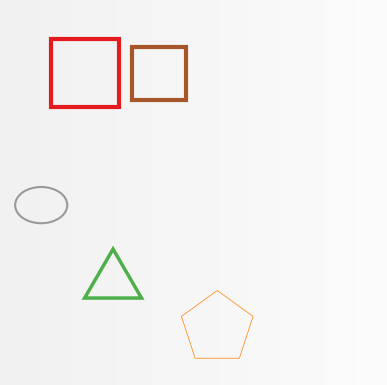[{"shape": "square", "thickness": 3, "radius": 0.44, "center": [0.219, 0.81]}, {"shape": "triangle", "thickness": 2.5, "radius": 0.42, "center": [0.292, 0.268]}, {"shape": "pentagon", "thickness": 0.5, "radius": 0.49, "center": [0.561, 0.148]}, {"shape": "square", "thickness": 3, "radius": 0.35, "center": [0.411, 0.809]}, {"shape": "oval", "thickness": 1.5, "radius": 0.34, "center": [0.106, 0.467]}]